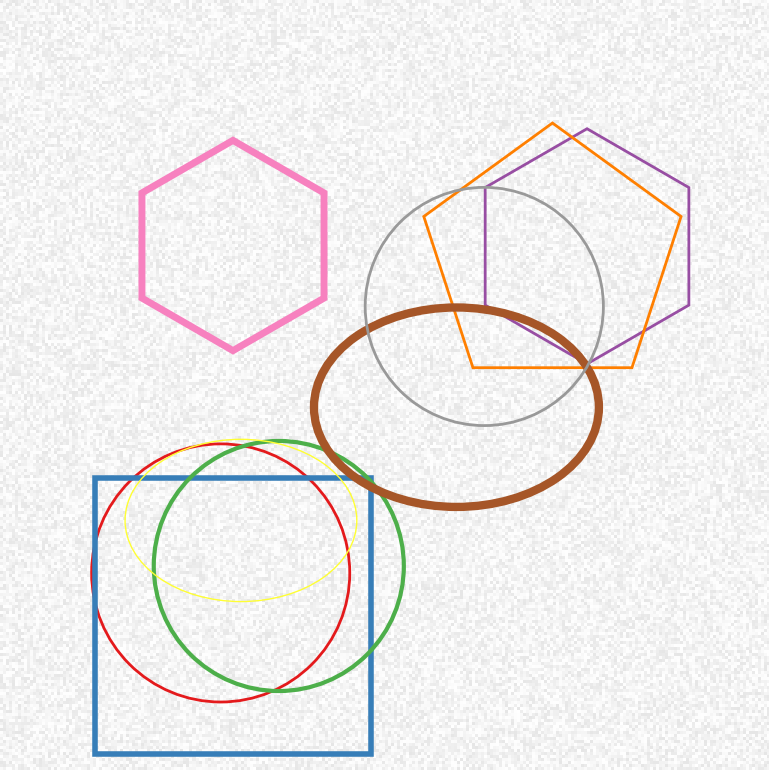[{"shape": "circle", "thickness": 1, "radius": 0.84, "center": [0.287, 0.256]}, {"shape": "square", "thickness": 2, "radius": 0.9, "center": [0.302, 0.2]}, {"shape": "circle", "thickness": 1.5, "radius": 0.81, "center": [0.362, 0.265]}, {"shape": "hexagon", "thickness": 1, "radius": 0.76, "center": [0.762, 0.68]}, {"shape": "pentagon", "thickness": 1, "radius": 0.88, "center": [0.717, 0.665]}, {"shape": "oval", "thickness": 0.5, "radius": 0.75, "center": [0.313, 0.324]}, {"shape": "oval", "thickness": 3, "radius": 0.93, "center": [0.593, 0.471]}, {"shape": "hexagon", "thickness": 2.5, "radius": 0.68, "center": [0.303, 0.681]}, {"shape": "circle", "thickness": 1, "radius": 0.77, "center": [0.629, 0.602]}]